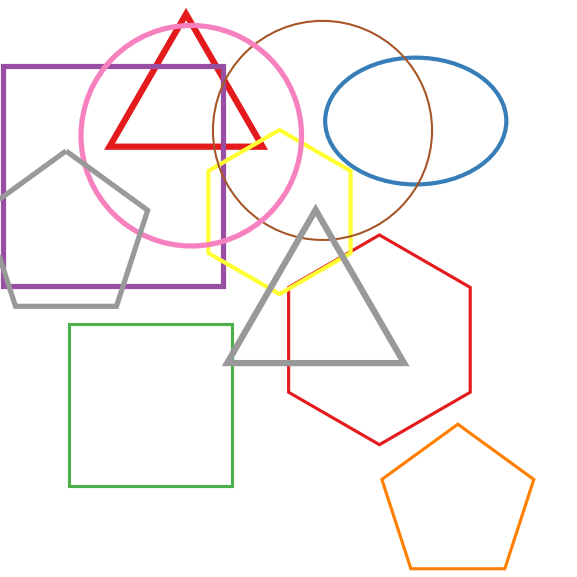[{"shape": "triangle", "thickness": 3, "radius": 0.77, "center": [0.322, 0.822]}, {"shape": "hexagon", "thickness": 1.5, "radius": 0.91, "center": [0.657, 0.411]}, {"shape": "oval", "thickness": 2, "radius": 0.78, "center": [0.72, 0.79]}, {"shape": "square", "thickness": 1.5, "radius": 0.7, "center": [0.26, 0.297]}, {"shape": "square", "thickness": 2.5, "radius": 0.96, "center": [0.196, 0.694]}, {"shape": "pentagon", "thickness": 1.5, "radius": 0.69, "center": [0.793, 0.126]}, {"shape": "hexagon", "thickness": 2, "radius": 0.71, "center": [0.484, 0.632]}, {"shape": "circle", "thickness": 1, "radius": 0.95, "center": [0.558, 0.773]}, {"shape": "circle", "thickness": 2.5, "radius": 0.95, "center": [0.331, 0.764]}, {"shape": "triangle", "thickness": 3, "radius": 0.88, "center": [0.547, 0.459]}, {"shape": "pentagon", "thickness": 2.5, "radius": 0.74, "center": [0.114, 0.589]}]